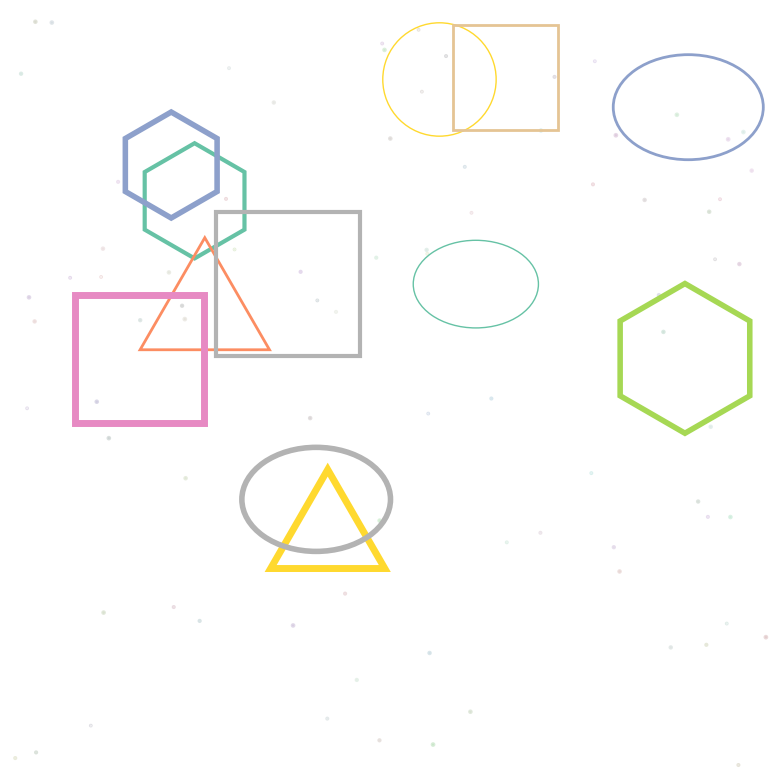[{"shape": "oval", "thickness": 0.5, "radius": 0.41, "center": [0.618, 0.631]}, {"shape": "hexagon", "thickness": 1.5, "radius": 0.37, "center": [0.253, 0.739]}, {"shape": "triangle", "thickness": 1, "radius": 0.49, "center": [0.266, 0.594]}, {"shape": "hexagon", "thickness": 2, "radius": 0.34, "center": [0.222, 0.786]}, {"shape": "oval", "thickness": 1, "radius": 0.49, "center": [0.894, 0.861]}, {"shape": "square", "thickness": 2.5, "radius": 0.42, "center": [0.181, 0.534]}, {"shape": "hexagon", "thickness": 2, "radius": 0.49, "center": [0.89, 0.535]}, {"shape": "circle", "thickness": 0.5, "radius": 0.37, "center": [0.571, 0.897]}, {"shape": "triangle", "thickness": 2.5, "radius": 0.43, "center": [0.426, 0.304]}, {"shape": "square", "thickness": 1, "radius": 0.34, "center": [0.657, 0.9]}, {"shape": "oval", "thickness": 2, "radius": 0.48, "center": [0.411, 0.351]}, {"shape": "square", "thickness": 1.5, "radius": 0.47, "center": [0.374, 0.631]}]